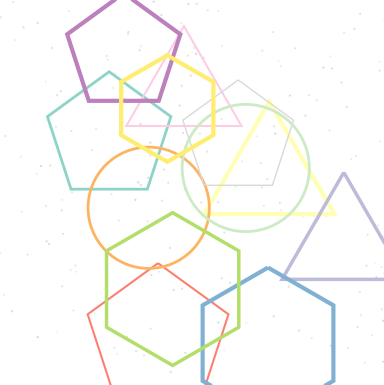[{"shape": "pentagon", "thickness": 2, "radius": 0.84, "center": [0.284, 0.645]}, {"shape": "triangle", "thickness": 3, "radius": 0.97, "center": [0.7, 0.541]}, {"shape": "triangle", "thickness": 2.5, "radius": 0.93, "center": [0.893, 0.367]}, {"shape": "pentagon", "thickness": 1.5, "radius": 0.96, "center": [0.411, 0.124]}, {"shape": "hexagon", "thickness": 3, "radius": 0.98, "center": [0.696, 0.109]}, {"shape": "circle", "thickness": 2, "radius": 0.79, "center": [0.386, 0.46]}, {"shape": "hexagon", "thickness": 2.5, "radius": 0.99, "center": [0.448, 0.249]}, {"shape": "triangle", "thickness": 1.5, "radius": 0.86, "center": [0.478, 0.759]}, {"shape": "pentagon", "thickness": 1, "radius": 0.76, "center": [0.619, 0.641]}, {"shape": "pentagon", "thickness": 3, "radius": 0.77, "center": [0.321, 0.863]}, {"shape": "circle", "thickness": 2, "radius": 0.83, "center": [0.638, 0.564]}, {"shape": "hexagon", "thickness": 3, "radius": 0.69, "center": [0.434, 0.718]}]